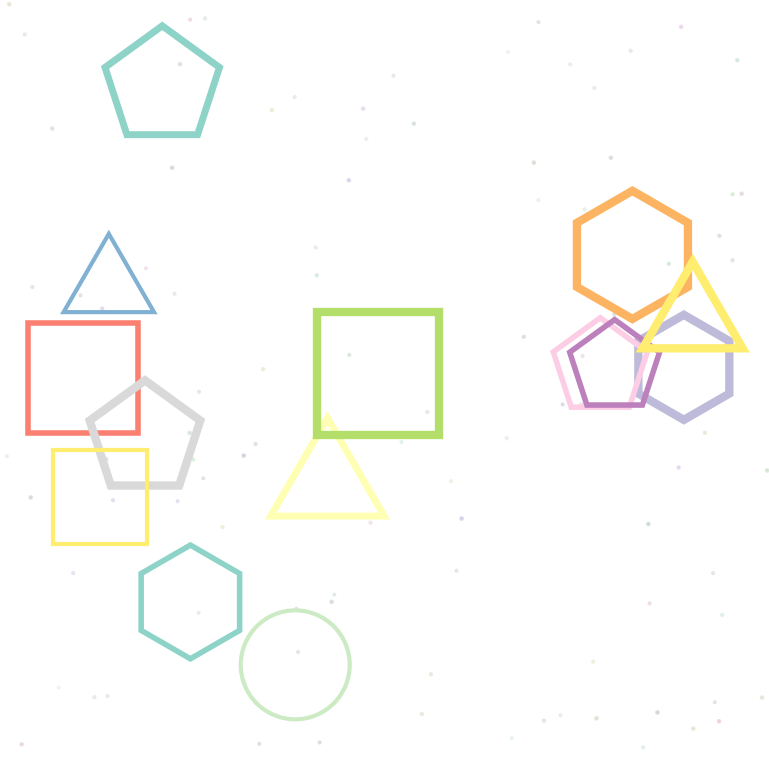[{"shape": "hexagon", "thickness": 2, "radius": 0.37, "center": [0.247, 0.218]}, {"shape": "pentagon", "thickness": 2.5, "radius": 0.39, "center": [0.211, 0.888]}, {"shape": "triangle", "thickness": 2.5, "radius": 0.43, "center": [0.425, 0.372]}, {"shape": "hexagon", "thickness": 3, "radius": 0.34, "center": [0.888, 0.523]}, {"shape": "square", "thickness": 2, "radius": 0.36, "center": [0.108, 0.509]}, {"shape": "triangle", "thickness": 1.5, "radius": 0.34, "center": [0.141, 0.629]}, {"shape": "hexagon", "thickness": 3, "radius": 0.42, "center": [0.821, 0.669]}, {"shape": "square", "thickness": 3, "radius": 0.4, "center": [0.491, 0.515]}, {"shape": "pentagon", "thickness": 2, "radius": 0.32, "center": [0.78, 0.523]}, {"shape": "pentagon", "thickness": 3, "radius": 0.38, "center": [0.188, 0.431]}, {"shape": "pentagon", "thickness": 2, "radius": 0.31, "center": [0.798, 0.524]}, {"shape": "circle", "thickness": 1.5, "radius": 0.35, "center": [0.383, 0.137]}, {"shape": "triangle", "thickness": 3, "radius": 0.37, "center": [0.9, 0.585]}, {"shape": "square", "thickness": 1.5, "radius": 0.31, "center": [0.13, 0.355]}]